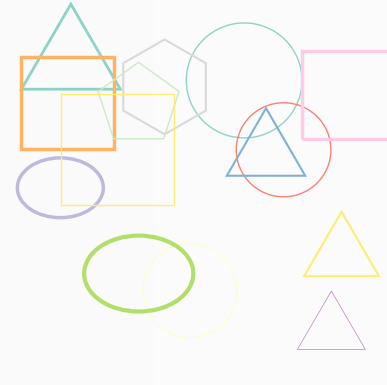[{"shape": "circle", "thickness": 1, "radius": 0.75, "center": [0.63, 0.791]}, {"shape": "triangle", "thickness": 2, "radius": 0.74, "center": [0.183, 0.842]}, {"shape": "circle", "thickness": 0.5, "radius": 0.61, "center": [0.49, 0.245]}, {"shape": "oval", "thickness": 2.5, "radius": 0.55, "center": [0.156, 0.512]}, {"shape": "circle", "thickness": 1, "radius": 0.61, "center": [0.732, 0.611]}, {"shape": "triangle", "thickness": 1.5, "radius": 0.58, "center": [0.687, 0.602]}, {"shape": "square", "thickness": 2.5, "radius": 0.6, "center": [0.174, 0.733]}, {"shape": "oval", "thickness": 3, "radius": 0.7, "center": [0.358, 0.289]}, {"shape": "square", "thickness": 2.5, "radius": 0.57, "center": [0.894, 0.752]}, {"shape": "hexagon", "thickness": 1.5, "radius": 0.62, "center": [0.425, 0.774]}, {"shape": "triangle", "thickness": 0.5, "radius": 0.51, "center": [0.855, 0.143]}, {"shape": "pentagon", "thickness": 1, "radius": 0.55, "center": [0.358, 0.728]}, {"shape": "triangle", "thickness": 1.5, "radius": 0.56, "center": [0.881, 0.338]}, {"shape": "square", "thickness": 1, "radius": 0.72, "center": [0.303, 0.612]}]